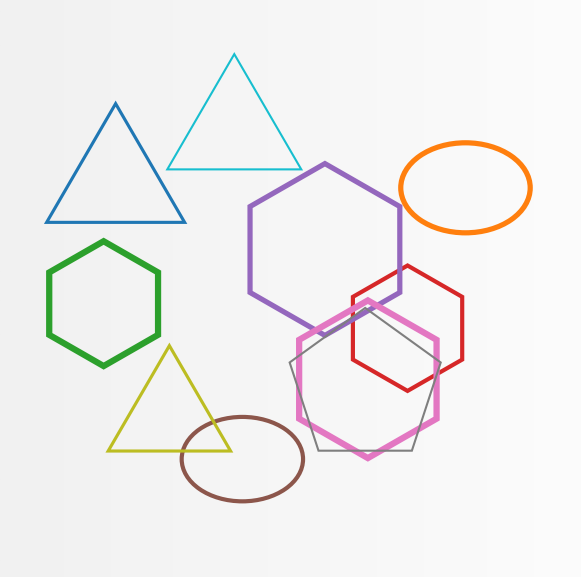[{"shape": "triangle", "thickness": 1.5, "radius": 0.69, "center": [0.199, 0.683]}, {"shape": "oval", "thickness": 2.5, "radius": 0.56, "center": [0.801, 0.674]}, {"shape": "hexagon", "thickness": 3, "radius": 0.54, "center": [0.178, 0.473]}, {"shape": "hexagon", "thickness": 2, "radius": 0.54, "center": [0.701, 0.431]}, {"shape": "hexagon", "thickness": 2.5, "radius": 0.74, "center": [0.559, 0.567]}, {"shape": "oval", "thickness": 2, "radius": 0.52, "center": [0.417, 0.204]}, {"shape": "hexagon", "thickness": 3, "radius": 0.68, "center": [0.633, 0.342]}, {"shape": "pentagon", "thickness": 1, "radius": 0.68, "center": [0.628, 0.329]}, {"shape": "triangle", "thickness": 1.5, "radius": 0.61, "center": [0.291, 0.279]}, {"shape": "triangle", "thickness": 1, "radius": 0.67, "center": [0.403, 0.772]}]